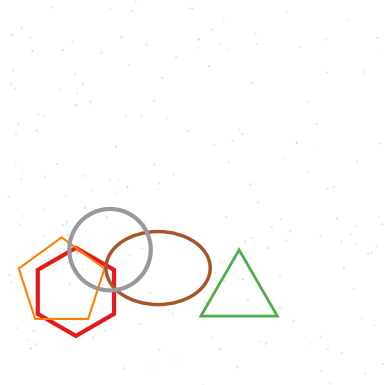[{"shape": "hexagon", "thickness": 3, "radius": 0.57, "center": [0.197, 0.242]}, {"shape": "triangle", "thickness": 2, "radius": 0.57, "center": [0.621, 0.236]}, {"shape": "pentagon", "thickness": 1.5, "radius": 0.59, "center": [0.16, 0.266]}, {"shape": "oval", "thickness": 2.5, "radius": 0.68, "center": [0.411, 0.304]}, {"shape": "circle", "thickness": 3, "radius": 0.53, "center": [0.286, 0.351]}]